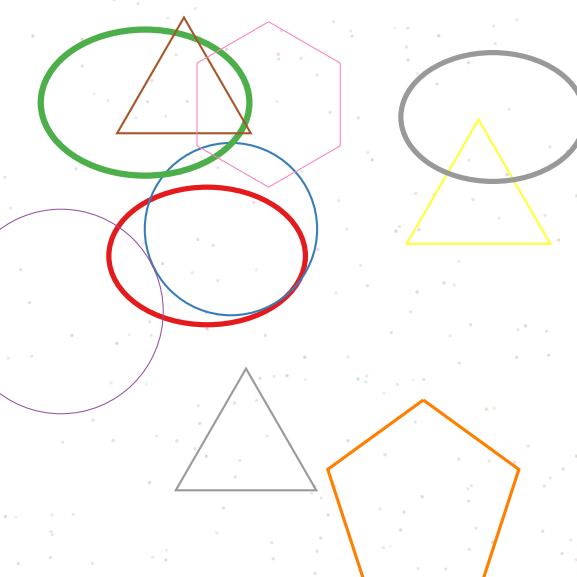[{"shape": "oval", "thickness": 2.5, "radius": 0.85, "center": [0.359, 0.556]}, {"shape": "circle", "thickness": 1, "radius": 0.75, "center": [0.4, 0.602]}, {"shape": "oval", "thickness": 3, "radius": 0.9, "center": [0.251, 0.821]}, {"shape": "circle", "thickness": 0.5, "radius": 0.89, "center": [0.106, 0.46]}, {"shape": "pentagon", "thickness": 1.5, "radius": 0.87, "center": [0.733, 0.133]}, {"shape": "triangle", "thickness": 1, "radius": 0.72, "center": [0.829, 0.649]}, {"shape": "triangle", "thickness": 1, "radius": 0.67, "center": [0.319, 0.835]}, {"shape": "hexagon", "thickness": 0.5, "radius": 0.72, "center": [0.465, 0.818]}, {"shape": "oval", "thickness": 2.5, "radius": 0.8, "center": [0.853, 0.797]}, {"shape": "triangle", "thickness": 1, "radius": 0.7, "center": [0.426, 0.22]}]